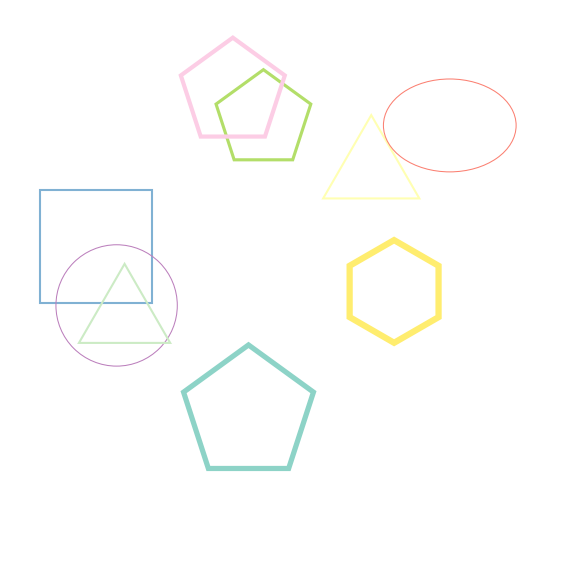[{"shape": "pentagon", "thickness": 2.5, "radius": 0.59, "center": [0.43, 0.284]}, {"shape": "triangle", "thickness": 1, "radius": 0.48, "center": [0.643, 0.704]}, {"shape": "oval", "thickness": 0.5, "radius": 0.57, "center": [0.779, 0.782]}, {"shape": "square", "thickness": 1, "radius": 0.49, "center": [0.166, 0.572]}, {"shape": "pentagon", "thickness": 1.5, "radius": 0.43, "center": [0.456, 0.792]}, {"shape": "pentagon", "thickness": 2, "radius": 0.47, "center": [0.403, 0.839]}, {"shape": "circle", "thickness": 0.5, "radius": 0.53, "center": [0.202, 0.47]}, {"shape": "triangle", "thickness": 1, "radius": 0.46, "center": [0.216, 0.451]}, {"shape": "hexagon", "thickness": 3, "radius": 0.44, "center": [0.682, 0.494]}]